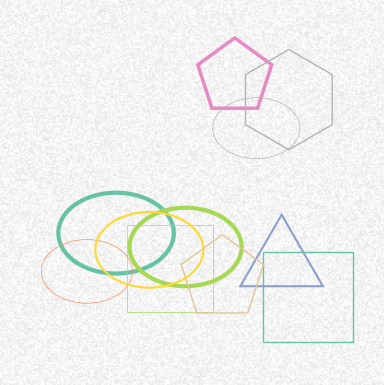[{"shape": "square", "thickness": 1, "radius": 0.58, "center": [0.799, 0.228]}, {"shape": "oval", "thickness": 3, "radius": 0.75, "center": [0.301, 0.394]}, {"shape": "oval", "thickness": 0.5, "radius": 0.59, "center": [0.225, 0.295]}, {"shape": "triangle", "thickness": 1.5, "radius": 0.62, "center": [0.731, 0.318]}, {"shape": "pentagon", "thickness": 2.5, "radius": 0.5, "center": [0.61, 0.801]}, {"shape": "oval", "thickness": 3, "radius": 0.73, "center": [0.482, 0.359]}, {"shape": "square", "thickness": 0.5, "radius": 0.56, "center": [0.442, 0.302]}, {"shape": "oval", "thickness": 1.5, "radius": 0.7, "center": [0.388, 0.351]}, {"shape": "pentagon", "thickness": 1, "radius": 0.56, "center": [0.578, 0.278]}, {"shape": "hexagon", "thickness": 1, "radius": 0.65, "center": [0.75, 0.741]}, {"shape": "oval", "thickness": 0.5, "radius": 0.57, "center": [0.666, 0.667]}]